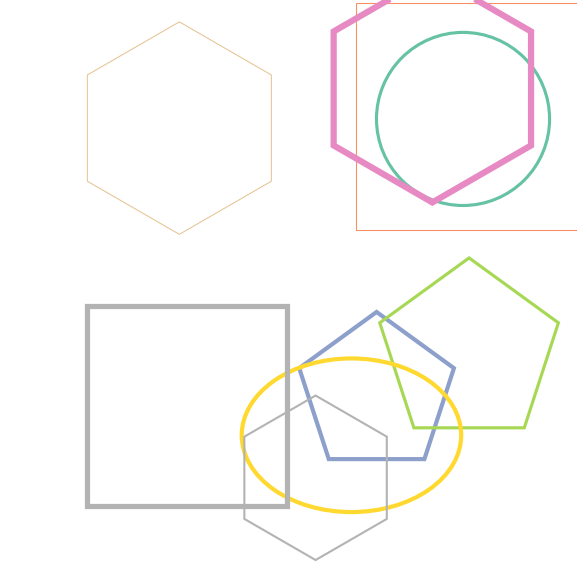[{"shape": "circle", "thickness": 1.5, "radius": 0.75, "center": [0.802, 0.793]}, {"shape": "square", "thickness": 0.5, "radius": 0.98, "center": [0.812, 0.797]}, {"shape": "pentagon", "thickness": 2, "radius": 0.7, "center": [0.652, 0.318]}, {"shape": "hexagon", "thickness": 3, "radius": 0.99, "center": [0.749, 0.846]}, {"shape": "pentagon", "thickness": 1.5, "radius": 0.81, "center": [0.812, 0.39]}, {"shape": "oval", "thickness": 2, "radius": 0.95, "center": [0.609, 0.245]}, {"shape": "hexagon", "thickness": 0.5, "radius": 0.92, "center": [0.311, 0.777]}, {"shape": "hexagon", "thickness": 1, "radius": 0.71, "center": [0.546, 0.172]}, {"shape": "square", "thickness": 2.5, "radius": 0.86, "center": [0.324, 0.296]}]